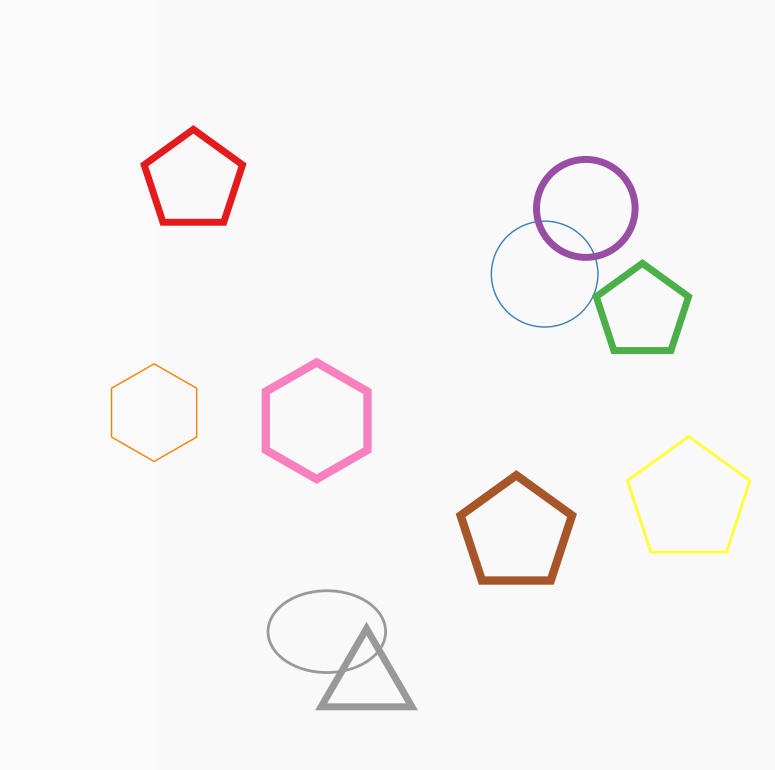[{"shape": "pentagon", "thickness": 2.5, "radius": 0.33, "center": [0.25, 0.765]}, {"shape": "circle", "thickness": 0.5, "radius": 0.34, "center": [0.703, 0.644]}, {"shape": "pentagon", "thickness": 2.5, "radius": 0.31, "center": [0.829, 0.595]}, {"shape": "circle", "thickness": 2.5, "radius": 0.32, "center": [0.756, 0.729]}, {"shape": "hexagon", "thickness": 0.5, "radius": 0.32, "center": [0.199, 0.464]}, {"shape": "pentagon", "thickness": 1, "radius": 0.42, "center": [0.889, 0.35]}, {"shape": "pentagon", "thickness": 3, "radius": 0.38, "center": [0.666, 0.307]}, {"shape": "hexagon", "thickness": 3, "radius": 0.38, "center": [0.409, 0.454]}, {"shape": "triangle", "thickness": 2.5, "radius": 0.34, "center": [0.473, 0.116]}, {"shape": "oval", "thickness": 1, "radius": 0.38, "center": [0.422, 0.18]}]